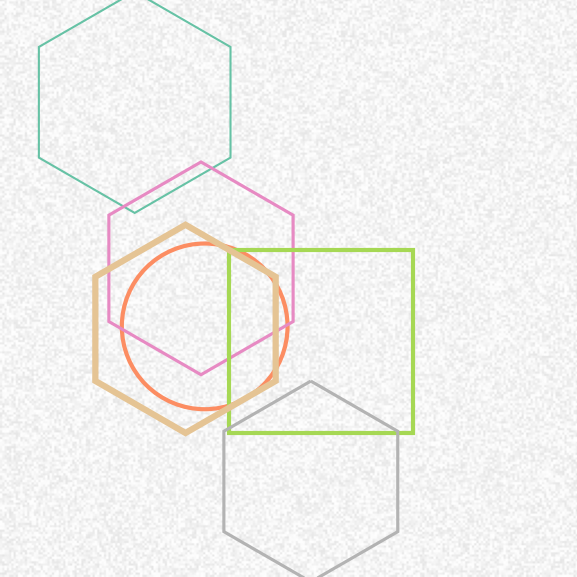[{"shape": "hexagon", "thickness": 1, "radius": 0.96, "center": [0.233, 0.822]}, {"shape": "circle", "thickness": 2, "radius": 0.72, "center": [0.354, 0.434]}, {"shape": "hexagon", "thickness": 1.5, "radius": 0.92, "center": [0.348, 0.534]}, {"shape": "square", "thickness": 2, "radius": 0.79, "center": [0.556, 0.408]}, {"shape": "hexagon", "thickness": 3, "radius": 0.9, "center": [0.321, 0.43]}, {"shape": "hexagon", "thickness": 1.5, "radius": 0.87, "center": [0.538, 0.165]}]